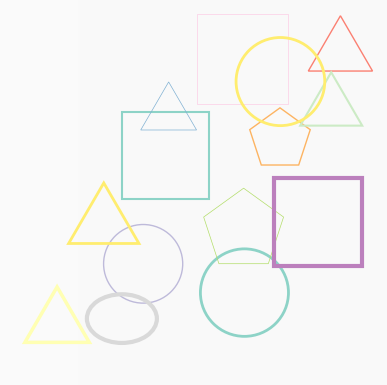[{"shape": "circle", "thickness": 2, "radius": 0.57, "center": [0.631, 0.24]}, {"shape": "square", "thickness": 1.5, "radius": 0.56, "center": [0.428, 0.597]}, {"shape": "triangle", "thickness": 2.5, "radius": 0.48, "center": [0.147, 0.159]}, {"shape": "circle", "thickness": 1, "radius": 0.51, "center": [0.369, 0.315]}, {"shape": "triangle", "thickness": 1, "radius": 0.48, "center": [0.879, 0.863]}, {"shape": "triangle", "thickness": 0.5, "radius": 0.42, "center": [0.435, 0.704]}, {"shape": "pentagon", "thickness": 1, "radius": 0.41, "center": [0.723, 0.638]}, {"shape": "pentagon", "thickness": 0.5, "radius": 0.54, "center": [0.629, 0.403]}, {"shape": "square", "thickness": 0.5, "radius": 0.58, "center": [0.626, 0.848]}, {"shape": "oval", "thickness": 3, "radius": 0.45, "center": [0.315, 0.172]}, {"shape": "square", "thickness": 3, "radius": 0.57, "center": [0.82, 0.422]}, {"shape": "triangle", "thickness": 1.5, "radius": 0.46, "center": [0.855, 0.72]}, {"shape": "circle", "thickness": 2, "radius": 0.57, "center": [0.724, 0.788]}, {"shape": "triangle", "thickness": 2, "radius": 0.52, "center": [0.268, 0.42]}]